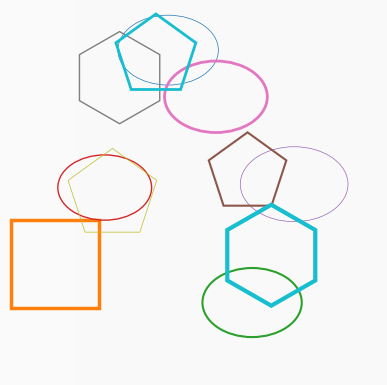[{"shape": "oval", "thickness": 0.5, "radius": 0.65, "center": [0.434, 0.87]}, {"shape": "square", "thickness": 2.5, "radius": 0.57, "center": [0.142, 0.314]}, {"shape": "oval", "thickness": 1.5, "radius": 0.64, "center": [0.651, 0.214]}, {"shape": "oval", "thickness": 1, "radius": 0.61, "center": [0.27, 0.513]}, {"shape": "oval", "thickness": 0.5, "radius": 0.7, "center": [0.759, 0.522]}, {"shape": "pentagon", "thickness": 1.5, "radius": 0.53, "center": [0.639, 0.551]}, {"shape": "oval", "thickness": 2, "radius": 0.66, "center": [0.557, 0.749]}, {"shape": "hexagon", "thickness": 1, "radius": 0.6, "center": [0.309, 0.798]}, {"shape": "pentagon", "thickness": 0.5, "radius": 0.6, "center": [0.29, 0.494]}, {"shape": "hexagon", "thickness": 3, "radius": 0.66, "center": [0.7, 0.337]}, {"shape": "pentagon", "thickness": 2, "radius": 0.54, "center": [0.402, 0.855]}]